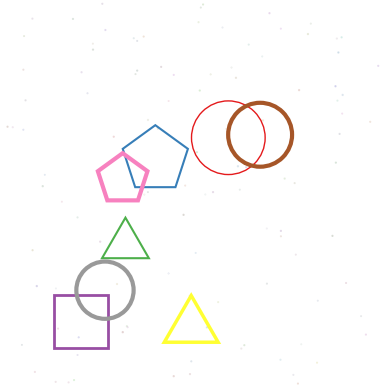[{"shape": "circle", "thickness": 1, "radius": 0.48, "center": [0.593, 0.642]}, {"shape": "pentagon", "thickness": 1.5, "radius": 0.44, "center": [0.403, 0.586]}, {"shape": "triangle", "thickness": 1.5, "radius": 0.35, "center": [0.326, 0.364]}, {"shape": "square", "thickness": 2, "radius": 0.34, "center": [0.21, 0.166]}, {"shape": "triangle", "thickness": 2.5, "radius": 0.4, "center": [0.497, 0.152]}, {"shape": "circle", "thickness": 3, "radius": 0.42, "center": [0.676, 0.65]}, {"shape": "pentagon", "thickness": 3, "radius": 0.34, "center": [0.319, 0.534]}, {"shape": "circle", "thickness": 3, "radius": 0.37, "center": [0.273, 0.246]}]